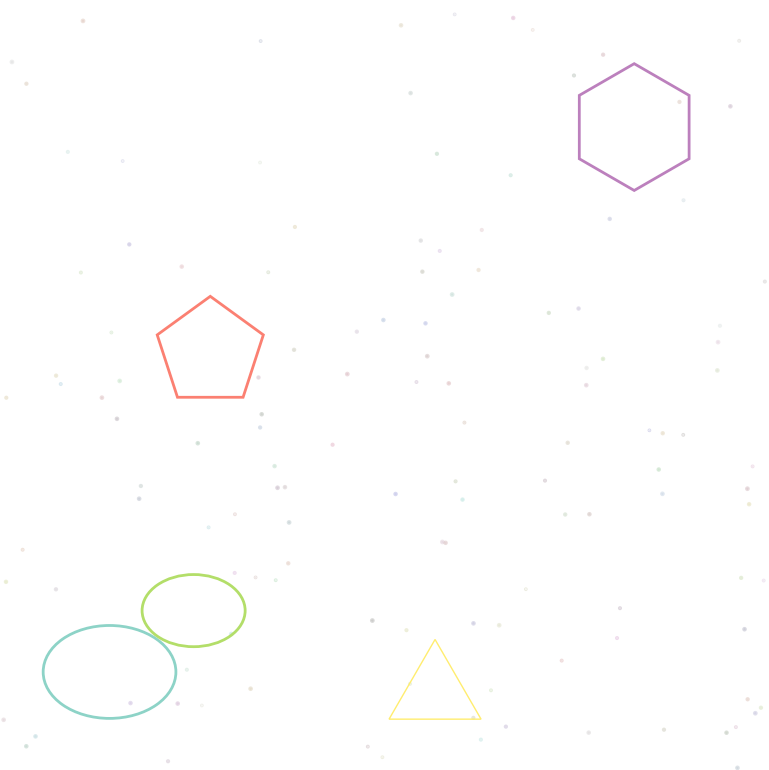[{"shape": "oval", "thickness": 1, "radius": 0.43, "center": [0.142, 0.127]}, {"shape": "pentagon", "thickness": 1, "radius": 0.36, "center": [0.273, 0.543]}, {"shape": "oval", "thickness": 1, "radius": 0.33, "center": [0.251, 0.207]}, {"shape": "hexagon", "thickness": 1, "radius": 0.41, "center": [0.824, 0.835]}, {"shape": "triangle", "thickness": 0.5, "radius": 0.34, "center": [0.565, 0.101]}]